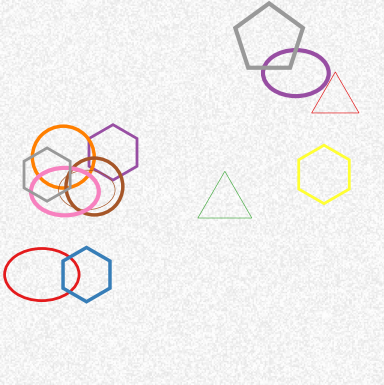[{"shape": "oval", "thickness": 2, "radius": 0.48, "center": [0.109, 0.287]}, {"shape": "triangle", "thickness": 0.5, "radius": 0.35, "center": [0.871, 0.742]}, {"shape": "hexagon", "thickness": 2.5, "radius": 0.35, "center": [0.225, 0.287]}, {"shape": "triangle", "thickness": 0.5, "radius": 0.4, "center": [0.584, 0.474]}, {"shape": "oval", "thickness": 3, "radius": 0.43, "center": [0.769, 0.81]}, {"shape": "hexagon", "thickness": 2, "radius": 0.36, "center": [0.293, 0.604]}, {"shape": "circle", "thickness": 2.5, "radius": 0.4, "center": [0.164, 0.592]}, {"shape": "hexagon", "thickness": 2, "radius": 0.38, "center": [0.842, 0.547]}, {"shape": "circle", "thickness": 2.5, "radius": 0.37, "center": [0.245, 0.516]}, {"shape": "oval", "thickness": 0.5, "radius": 0.37, "center": [0.226, 0.507]}, {"shape": "oval", "thickness": 3, "radius": 0.44, "center": [0.169, 0.502]}, {"shape": "pentagon", "thickness": 3, "radius": 0.46, "center": [0.699, 0.899]}, {"shape": "hexagon", "thickness": 2, "radius": 0.35, "center": [0.122, 0.547]}]